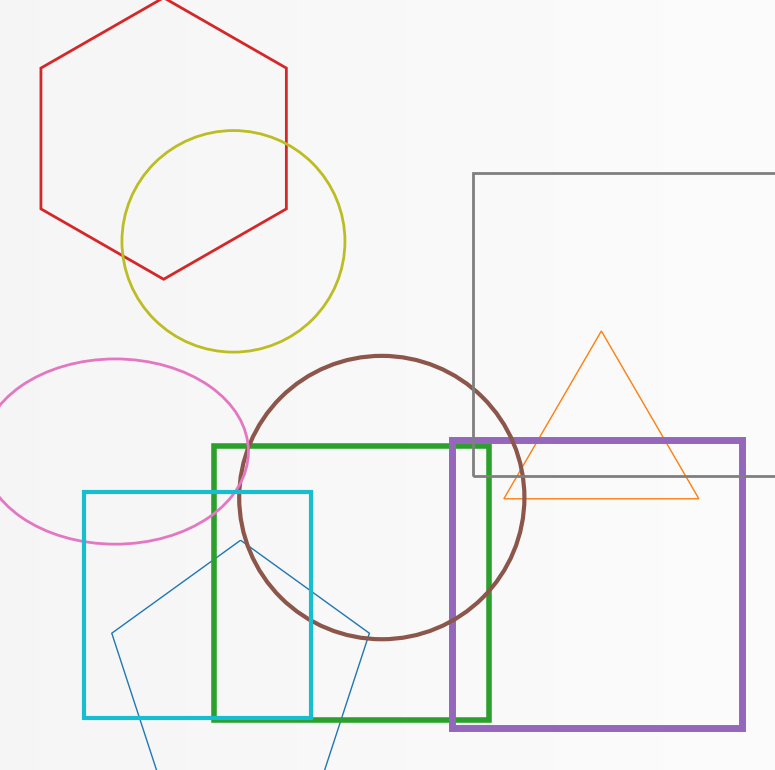[{"shape": "pentagon", "thickness": 0.5, "radius": 0.87, "center": [0.31, 0.124]}, {"shape": "triangle", "thickness": 0.5, "radius": 0.73, "center": [0.776, 0.425]}, {"shape": "square", "thickness": 2, "radius": 0.89, "center": [0.453, 0.243]}, {"shape": "hexagon", "thickness": 1, "radius": 0.91, "center": [0.211, 0.82]}, {"shape": "square", "thickness": 2.5, "radius": 0.93, "center": [0.77, 0.242]}, {"shape": "circle", "thickness": 1.5, "radius": 0.92, "center": [0.493, 0.354]}, {"shape": "oval", "thickness": 1, "radius": 0.86, "center": [0.149, 0.414]}, {"shape": "square", "thickness": 1, "radius": 0.98, "center": [0.807, 0.578]}, {"shape": "circle", "thickness": 1, "radius": 0.72, "center": [0.301, 0.687]}, {"shape": "square", "thickness": 1.5, "radius": 0.73, "center": [0.255, 0.214]}]